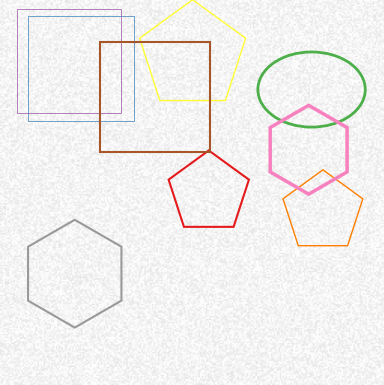[{"shape": "pentagon", "thickness": 1.5, "radius": 0.55, "center": [0.542, 0.5]}, {"shape": "square", "thickness": 0.5, "radius": 0.68, "center": [0.21, 0.822]}, {"shape": "oval", "thickness": 2, "radius": 0.7, "center": [0.809, 0.767]}, {"shape": "square", "thickness": 0.5, "radius": 0.68, "center": [0.179, 0.842]}, {"shape": "pentagon", "thickness": 1, "radius": 0.54, "center": [0.839, 0.45]}, {"shape": "pentagon", "thickness": 1, "radius": 0.72, "center": [0.5, 0.856]}, {"shape": "square", "thickness": 1.5, "radius": 0.72, "center": [0.403, 0.748]}, {"shape": "hexagon", "thickness": 2.5, "radius": 0.58, "center": [0.802, 0.611]}, {"shape": "hexagon", "thickness": 1.5, "radius": 0.7, "center": [0.194, 0.289]}]